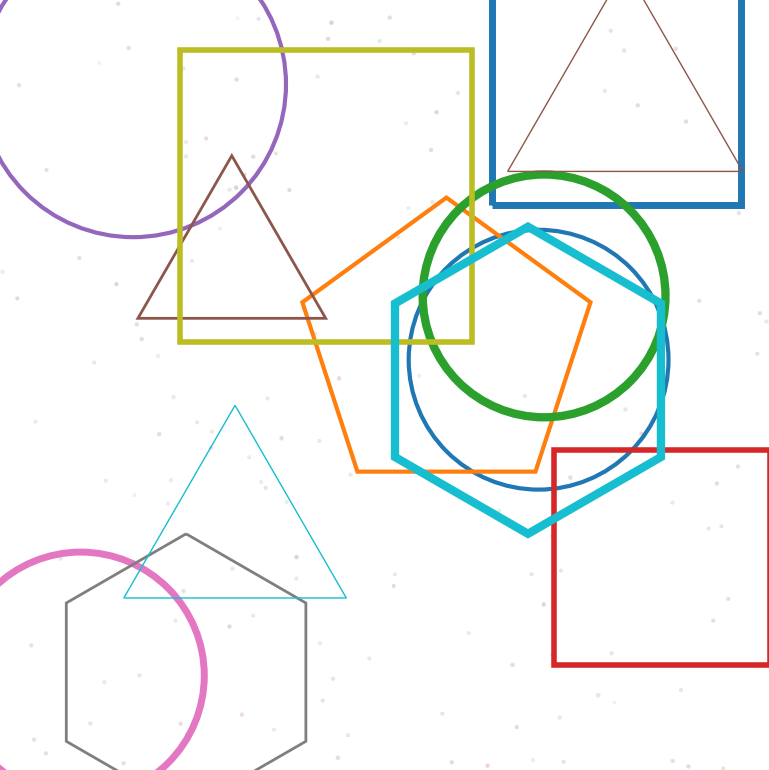[{"shape": "square", "thickness": 2.5, "radius": 0.81, "center": [0.801, 0.896]}, {"shape": "circle", "thickness": 1.5, "radius": 0.84, "center": [0.699, 0.533]}, {"shape": "pentagon", "thickness": 1.5, "radius": 0.98, "center": [0.58, 0.547]}, {"shape": "circle", "thickness": 3, "radius": 0.79, "center": [0.707, 0.616]}, {"shape": "square", "thickness": 2, "radius": 0.7, "center": [0.86, 0.276]}, {"shape": "circle", "thickness": 1.5, "radius": 0.99, "center": [0.173, 0.891]}, {"shape": "triangle", "thickness": 0.5, "radius": 0.88, "center": [0.812, 0.866]}, {"shape": "triangle", "thickness": 1, "radius": 0.7, "center": [0.301, 0.657]}, {"shape": "circle", "thickness": 2.5, "radius": 0.8, "center": [0.105, 0.123]}, {"shape": "hexagon", "thickness": 1, "radius": 0.9, "center": [0.242, 0.127]}, {"shape": "square", "thickness": 2, "radius": 0.95, "center": [0.424, 0.745]}, {"shape": "hexagon", "thickness": 3, "radius": 1.0, "center": [0.686, 0.506]}, {"shape": "triangle", "thickness": 0.5, "radius": 0.83, "center": [0.305, 0.307]}]